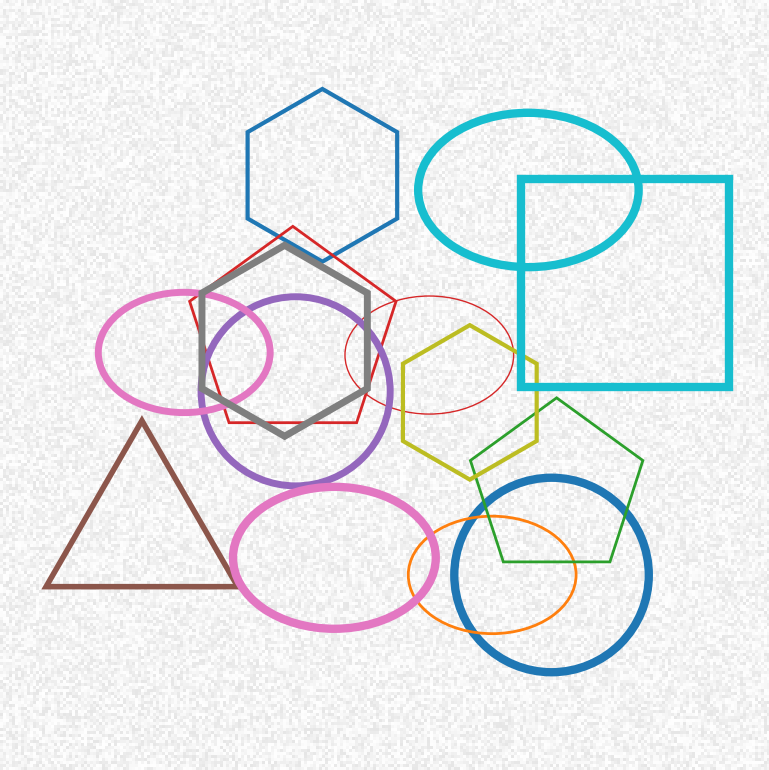[{"shape": "circle", "thickness": 3, "radius": 0.63, "center": [0.716, 0.253]}, {"shape": "hexagon", "thickness": 1.5, "radius": 0.56, "center": [0.419, 0.772]}, {"shape": "oval", "thickness": 1, "radius": 0.54, "center": [0.639, 0.253]}, {"shape": "pentagon", "thickness": 1, "radius": 0.59, "center": [0.723, 0.366]}, {"shape": "oval", "thickness": 0.5, "radius": 0.55, "center": [0.558, 0.539]}, {"shape": "pentagon", "thickness": 1, "radius": 0.7, "center": [0.38, 0.565]}, {"shape": "circle", "thickness": 2.5, "radius": 0.61, "center": [0.384, 0.492]}, {"shape": "triangle", "thickness": 2, "radius": 0.72, "center": [0.184, 0.31]}, {"shape": "oval", "thickness": 3, "radius": 0.66, "center": [0.434, 0.276]}, {"shape": "oval", "thickness": 2.5, "radius": 0.56, "center": [0.239, 0.542]}, {"shape": "hexagon", "thickness": 2.5, "radius": 0.62, "center": [0.37, 0.557]}, {"shape": "hexagon", "thickness": 1.5, "radius": 0.5, "center": [0.61, 0.477]}, {"shape": "oval", "thickness": 3, "radius": 0.72, "center": [0.686, 0.753]}, {"shape": "square", "thickness": 3, "radius": 0.67, "center": [0.812, 0.633]}]